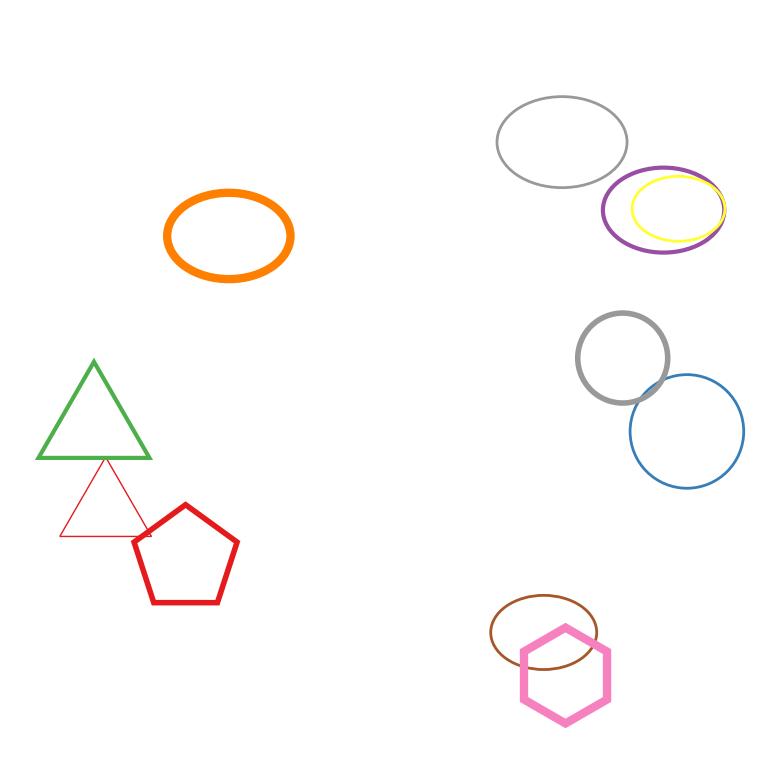[{"shape": "triangle", "thickness": 0.5, "radius": 0.34, "center": [0.137, 0.338]}, {"shape": "pentagon", "thickness": 2, "radius": 0.35, "center": [0.241, 0.274]}, {"shape": "circle", "thickness": 1, "radius": 0.37, "center": [0.892, 0.44]}, {"shape": "triangle", "thickness": 1.5, "radius": 0.42, "center": [0.122, 0.447]}, {"shape": "oval", "thickness": 1.5, "radius": 0.39, "center": [0.862, 0.727]}, {"shape": "oval", "thickness": 3, "radius": 0.4, "center": [0.297, 0.694]}, {"shape": "oval", "thickness": 1, "radius": 0.3, "center": [0.881, 0.729]}, {"shape": "oval", "thickness": 1, "radius": 0.34, "center": [0.706, 0.179]}, {"shape": "hexagon", "thickness": 3, "radius": 0.31, "center": [0.734, 0.123]}, {"shape": "circle", "thickness": 2, "radius": 0.29, "center": [0.809, 0.535]}, {"shape": "oval", "thickness": 1, "radius": 0.42, "center": [0.73, 0.815]}]